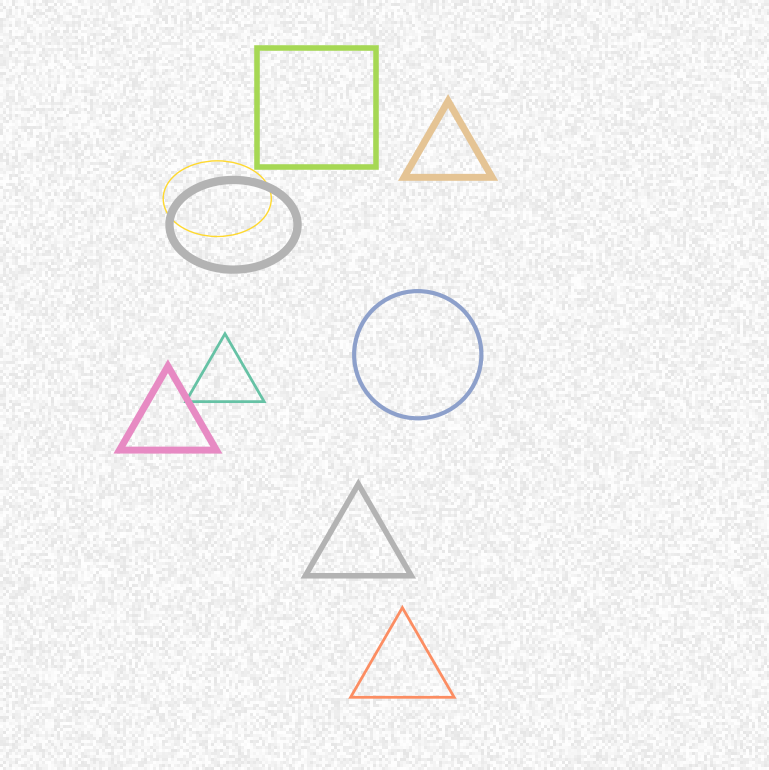[{"shape": "triangle", "thickness": 1, "radius": 0.29, "center": [0.292, 0.508]}, {"shape": "triangle", "thickness": 1, "radius": 0.39, "center": [0.523, 0.133]}, {"shape": "circle", "thickness": 1.5, "radius": 0.41, "center": [0.543, 0.539]}, {"shape": "triangle", "thickness": 2.5, "radius": 0.36, "center": [0.218, 0.452]}, {"shape": "square", "thickness": 2, "radius": 0.39, "center": [0.411, 0.86]}, {"shape": "oval", "thickness": 0.5, "radius": 0.35, "center": [0.282, 0.742]}, {"shape": "triangle", "thickness": 2.5, "radius": 0.33, "center": [0.582, 0.803]}, {"shape": "triangle", "thickness": 2, "radius": 0.4, "center": [0.465, 0.292]}, {"shape": "oval", "thickness": 3, "radius": 0.42, "center": [0.303, 0.708]}]